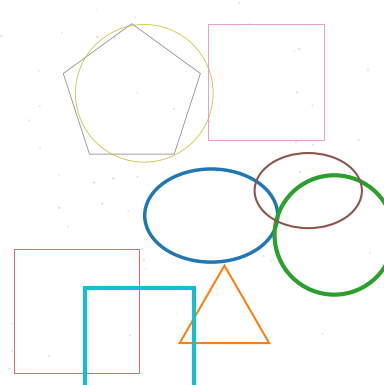[{"shape": "oval", "thickness": 2.5, "radius": 0.86, "center": [0.549, 0.44]}, {"shape": "triangle", "thickness": 1.5, "radius": 0.67, "center": [0.583, 0.176]}, {"shape": "circle", "thickness": 3, "radius": 0.78, "center": [0.868, 0.39]}, {"shape": "square", "thickness": 0.5, "radius": 0.81, "center": [0.199, 0.192]}, {"shape": "oval", "thickness": 1.5, "radius": 0.7, "center": [0.801, 0.505]}, {"shape": "square", "thickness": 0.5, "radius": 0.76, "center": [0.691, 0.786]}, {"shape": "pentagon", "thickness": 0.5, "radius": 0.94, "center": [0.342, 0.751]}, {"shape": "circle", "thickness": 0.5, "radius": 0.89, "center": [0.375, 0.758]}, {"shape": "square", "thickness": 3, "radius": 0.71, "center": [0.363, 0.11]}]